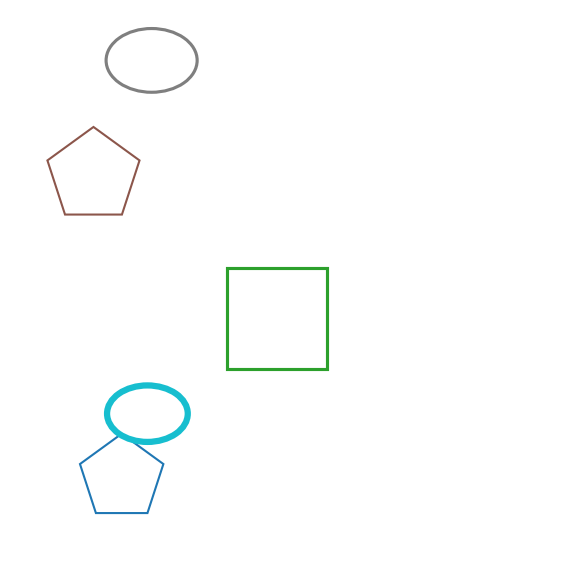[{"shape": "pentagon", "thickness": 1, "radius": 0.38, "center": [0.211, 0.172]}, {"shape": "square", "thickness": 1.5, "radius": 0.43, "center": [0.48, 0.447]}, {"shape": "pentagon", "thickness": 1, "radius": 0.42, "center": [0.162, 0.695]}, {"shape": "oval", "thickness": 1.5, "radius": 0.39, "center": [0.263, 0.895]}, {"shape": "oval", "thickness": 3, "radius": 0.35, "center": [0.255, 0.283]}]